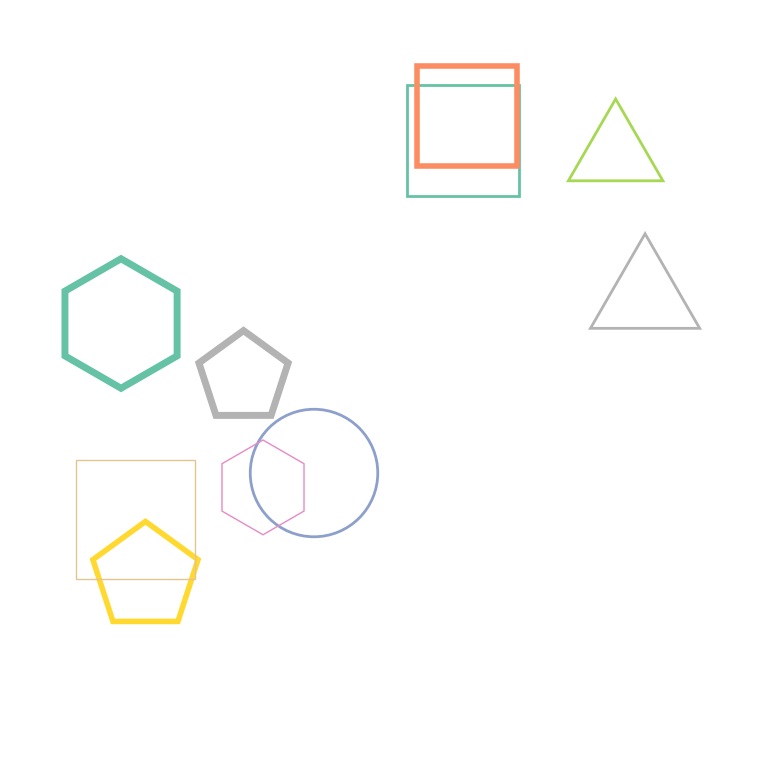[{"shape": "hexagon", "thickness": 2.5, "radius": 0.42, "center": [0.157, 0.58]}, {"shape": "square", "thickness": 1, "radius": 0.36, "center": [0.601, 0.817]}, {"shape": "square", "thickness": 2, "radius": 0.32, "center": [0.606, 0.85]}, {"shape": "circle", "thickness": 1, "radius": 0.41, "center": [0.408, 0.386]}, {"shape": "hexagon", "thickness": 0.5, "radius": 0.31, "center": [0.342, 0.367]}, {"shape": "triangle", "thickness": 1, "radius": 0.35, "center": [0.8, 0.801]}, {"shape": "pentagon", "thickness": 2, "radius": 0.36, "center": [0.189, 0.251]}, {"shape": "square", "thickness": 0.5, "radius": 0.39, "center": [0.176, 0.325]}, {"shape": "pentagon", "thickness": 2.5, "radius": 0.3, "center": [0.316, 0.51]}, {"shape": "triangle", "thickness": 1, "radius": 0.41, "center": [0.838, 0.615]}]